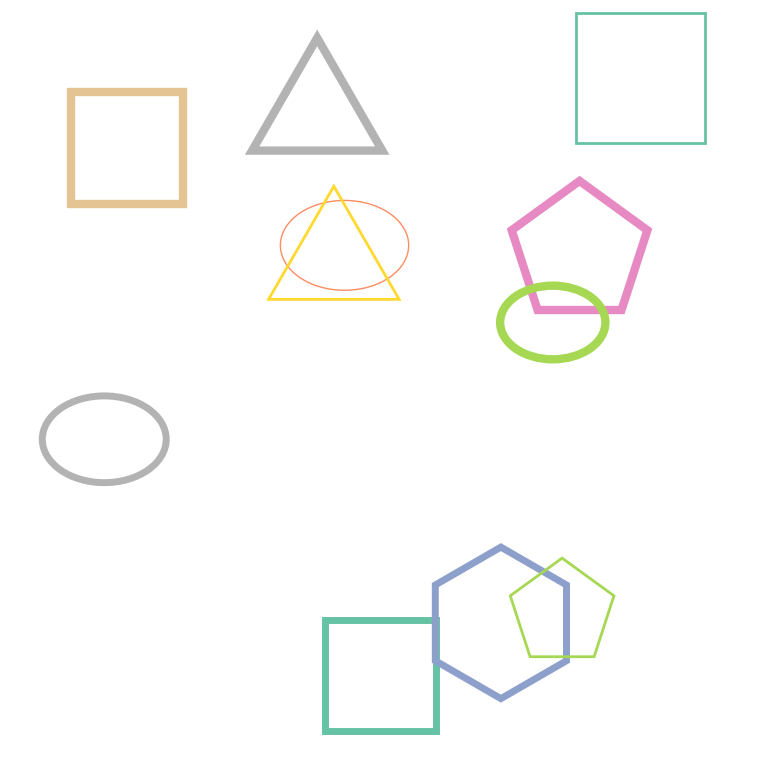[{"shape": "square", "thickness": 2.5, "radius": 0.36, "center": [0.494, 0.123]}, {"shape": "square", "thickness": 1, "radius": 0.42, "center": [0.832, 0.899]}, {"shape": "oval", "thickness": 0.5, "radius": 0.42, "center": [0.447, 0.681]}, {"shape": "hexagon", "thickness": 2.5, "radius": 0.49, "center": [0.651, 0.191]}, {"shape": "pentagon", "thickness": 3, "radius": 0.46, "center": [0.753, 0.672]}, {"shape": "oval", "thickness": 3, "radius": 0.34, "center": [0.718, 0.581]}, {"shape": "pentagon", "thickness": 1, "radius": 0.35, "center": [0.73, 0.204]}, {"shape": "triangle", "thickness": 1, "radius": 0.49, "center": [0.434, 0.66]}, {"shape": "square", "thickness": 3, "radius": 0.36, "center": [0.165, 0.807]}, {"shape": "triangle", "thickness": 3, "radius": 0.49, "center": [0.412, 0.853]}, {"shape": "oval", "thickness": 2.5, "radius": 0.4, "center": [0.135, 0.43]}]